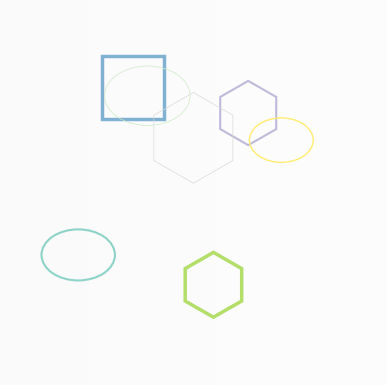[{"shape": "oval", "thickness": 1.5, "radius": 0.47, "center": [0.202, 0.338]}, {"shape": "hexagon", "thickness": 1.5, "radius": 0.42, "center": [0.641, 0.706]}, {"shape": "square", "thickness": 2.5, "radius": 0.4, "center": [0.343, 0.773]}, {"shape": "hexagon", "thickness": 2.5, "radius": 0.42, "center": [0.551, 0.26]}, {"shape": "hexagon", "thickness": 0.5, "radius": 0.59, "center": [0.499, 0.642]}, {"shape": "oval", "thickness": 0.5, "radius": 0.55, "center": [0.38, 0.751]}, {"shape": "oval", "thickness": 1, "radius": 0.41, "center": [0.726, 0.636]}]